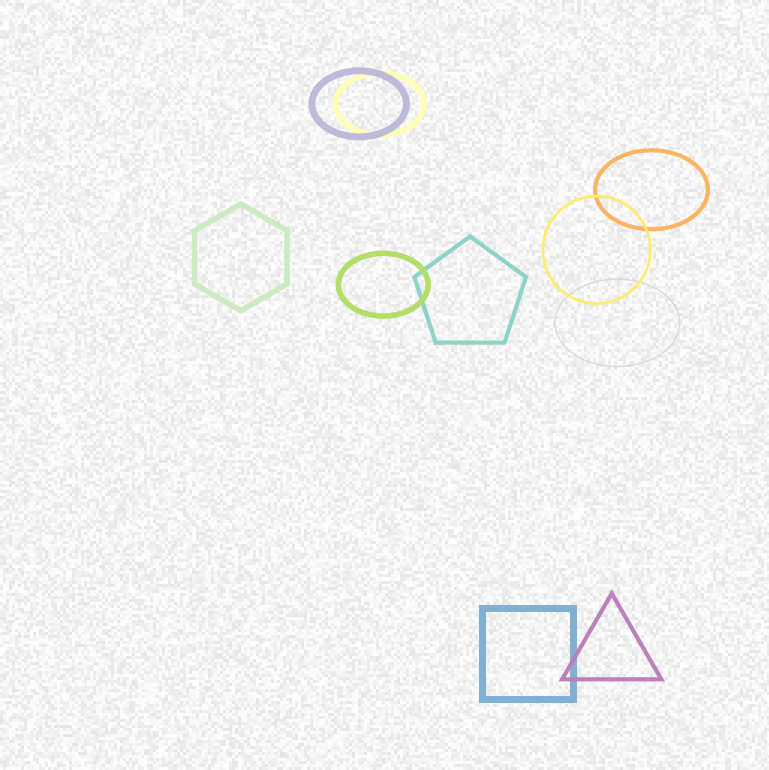[{"shape": "pentagon", "thickness": 1.5, "radius": 0.38, "center": [0.611, 0.617]}, {"shape": "oval", "thickness": 2, "radius": 0.29, "center": [0.493, 0.865]}, {"shape": "oval", "thickness": 2.5, "radius": 0.31, "center": [0.466, 0.865]}, {"shape": "square", "thickness": 2.5, "radius": 0.3, "center": [0.685, 0.151]}, {"shape": "oval", "thickness": 1.5, "radius": 0.37, "center": [0.846, 0.754]}, {"shape": "oval", "thickness": 2, "radius": 0.29, "center": [0.498, 0.63]}, {"shape": "oval", "thickness": 0.5, "radius": 0.41, "center": [0.802, 0.581]}, {"shape": "triangle", "thickness": 1.5, "radius": 0.37, "center": [0.794, 0.155]}, {"shape": "hexagon", "thickness": 2, "radius": 0.35, "center": [0.313, 0.666]}, {"shape": "circle", "thickness": 1, "radius": 0.35, "center": [0.775, 0.676]}]